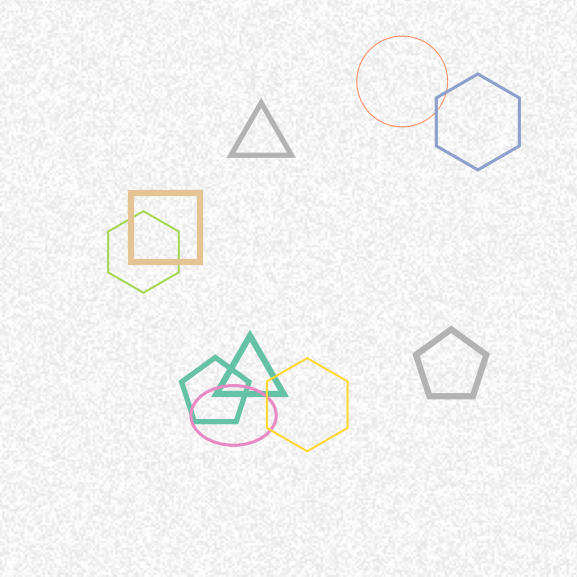[{"shape": "pentagon", "thickness": 2.5, "radius": 0.31, "center": [0.373, 0.319]}, {"shape": "triangle", "thickness": 3, "radius": 0.34, "center": [0.433, 0.351]}, {"shape": "circle", "thickness": 0.5, "radius": 0.39, "center": [0.696, 0.858]}, {"shape": "hexagon", "thickness": 1.5, "radius": 0.42, "center": [0.827, 0.788]}, {"shape": "oval", "thickness": 1.5, "radius": 0.37, "center": [0.404, 0.28]}, {"shape": "hexagon", "thickness": 1, "radius": 0.35, "center": [0.248, 0.563]}, {"shape": "hexagon", "thickness": 1, "radius": 0.4, "center": [0.532, 0.298]}, {"shape": "square", "thickness": 3, "radius": 0.3, "center": [0.287, 0.606]}, {"shape": "triangle", "thickness": 2.5, "radius": 0.3, "center": [0.452, 0.761]}, {"shape": "pentagon", "thickness": 3, "radius": 0.32, "center": [0.781, 0.365]}]